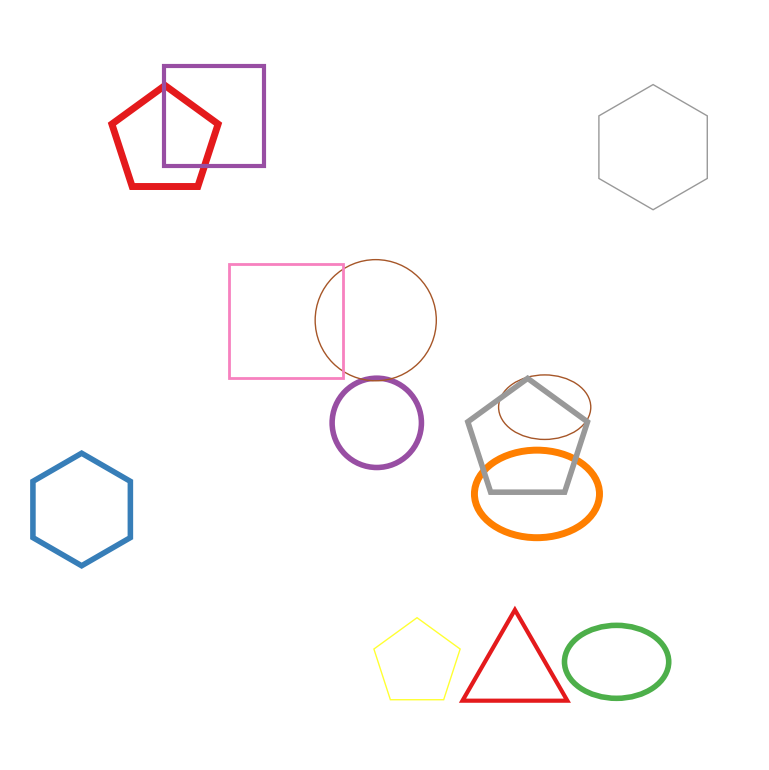[{"shape": "triangle", "thickness": 1.5, "radius": 0.39, "center": [0.669, 0.129]}, {"shape": "pentagon", "thickness": 2.5, "radius": 0.36, "center": [0.214, 0.816]}, {"shape": "hexagon", "thickness": 2, "radius": 0.37, "center": [0.106, 0.338]}, {"shape": "oval", "thickness": 2, "radius": 0.34, "center": [0.801, 0.14]}, {"shape": "circle", "thickness": 2, "radius": 0.29, "center": [0.489, 0.451]}, {"shape": "square", "thickness": 1.5, "radius": 0.33, "center": [0.278, 0.849]}, {"shape": "oval", "thickness": 2.5, "radius": 0.41, "center": [0.697, 0.359]}, {"shape": "pentagon", "thickness": 0.5, "radius": 0.29, "center": [0.542, 0.139]}, {"shape": "oval", "thickness": 0.5, "radius": 0.3, "center": [0.707, 0.471]}, {"shape": "circle", "thickness": 0.5, "radius": 0.39, "center": [0.488, 0.584]}, {"shape": "square", "thickness": 1, "radius": 0.37, "center": [0.371, 0.583]}, {"shape": "pentagon", "thickness": 2, "radius": 0.41, "center": [0.685, 0.427]}, {"shape": "hexagon", "thickness": 0.5, "radius": 0.41, "center": [0.848, 0.809]}]